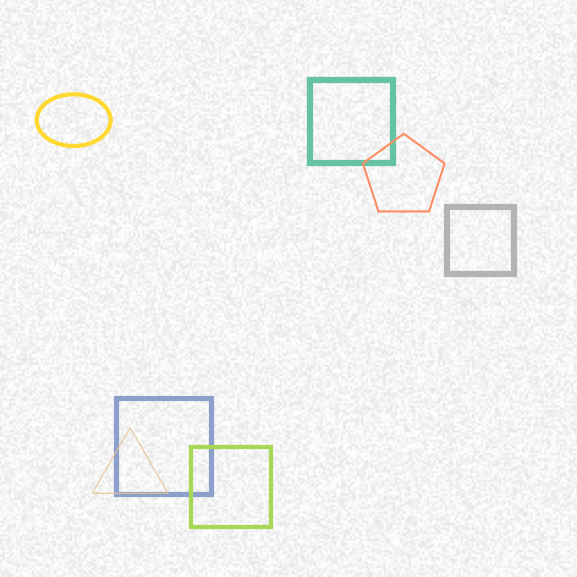[{"shape": "square", "thickness": 3, "radius": 0.36, "center": [0.608, 0.788]}, {"shape": "pentagon", "thickness": 1, "radius": 0.37, "center": [0.699, 0.693]}, {"shape": "square", "thickness": 2.5, "radius": 0.41, "center": [0.282, 0.227]}, {"shape": "square", "thickness": 2, "radius": 0.35, "center": [0.4, 0.156]}, {"shape": "oval", "thickness": 2, "radius": 0.32, "center": [0.128, 0.791]}, {"shape": "triangle", "thickness": 0.5, "radius": 0.38, "center": [0.225, 0.183]}, {"shape": "square", "thickness": 3, "radius": 0.29, "center": [0.832, 0.582]}]